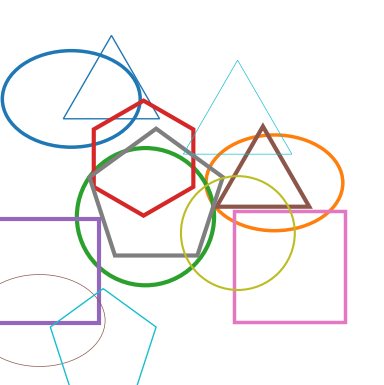[{"shape": "oval", "thickness": 2.5, "radius": 0.9, "center": [0.185, 0.743]}, {"shape": "triangle", "thickness": 1, "radius": 0.72, "center": [0.289, 0.764]}, {"shape": "oval", "thickness": 2.5, "radius": 0.89, "center": [0.713, 0.525]}, {"shape": "circle", "thickness": 3, "radius": 0.89, "center": [0.378, 0.437]}, {"shape": "hexagon", "thickness": 3, "radius": 0.75, "center": [0.373, 0.589]}, {"shape": "square", "thickness": 3, "radius": 0.68, "center": [0.122, 0.295]}, {"shape": "triangle", "thickness": 3, "radius": 0.69, "center": [0.683, 0.533]}, {"shape": "oval", "thickness": 0.5, "radius": 0.85, "center": [0.102, 0.168]}, {"shape": "square", "thickness": 2.5, "radius": 0.72, "center": [0.751, 0.307]}, {"shape": "pentagon", "thickness": 3, "radius": 0.91, "center": [0.406, 0.484]}, {"shape": "circle", "thickness": 1.5, "radius": 0.74, "center": [0.618, 0.395]}, {"shape": "triangle", "thickness": 0.5, "radius": 0.81, "center": [0.617, 0.681]}, {"shape": "pentagon", "thickness": 1, "radius": 0.72, "center": [0.268, 0.106]}]